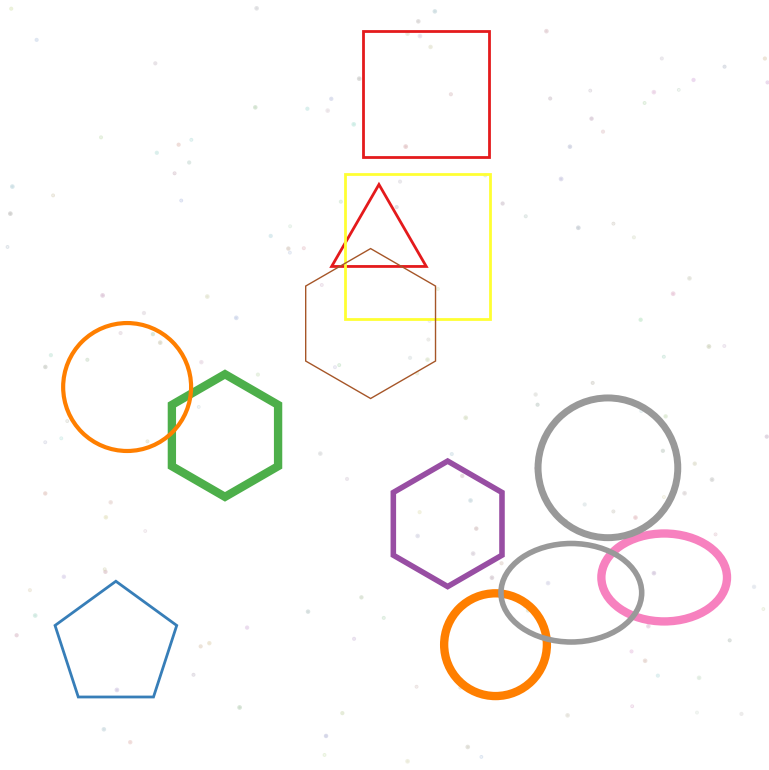[{"shape": "triangle", "thickness": 1, "radius": 0.35, "center": [0.492, 0.689]}, {"shape": "square", "thickness": 1, "radius": 0.41, "center": [0.553, 0.878]}, {"shape": "pentagon", "thickness": 1, "radius": 0.42, "center": [0.15, 0.162]}, {"shape": "hexagon", "thickness": 3, "radius": 0.4, "center": [0.292, 0.434]}, {"shape": "hexagon", "thickness": 2, "radius": 0.41, "center": [0.581, 0.32]}, {"shape": "circle", "thickness": 3, "radius": 0.33, "center": [0.644, 0.163]}, {"shape": "circle", "thickness": 1.5, "radius": 0.42, "center": [0.165, 0.497]}, {"shape": "square", "thickness": 1, "radius": 0.47, "center": [0.542, 0.68]}, {"shape": "hexagon", "thickness": 0.5, "radius": 0.49, "center": [0.481, 0.58]}, {"shape": "oval", "thickness": 3, "radius": 0.41, "center": [0.863, 0.25]}, {"shape": "circle", "thickness": 2.5, "radius": 0.45, "center": [0.789, 0.392]}, {"shape": "oval", "thickness": 2, "radius": 0.46, "center": [0.742, 0.23]}]